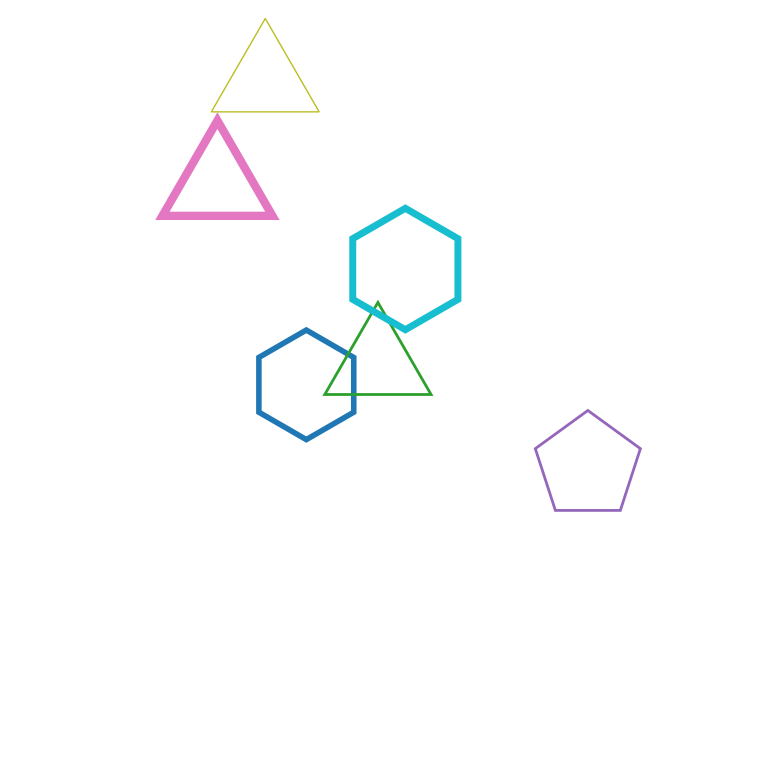[{"shape": "hexagon", "thickness": 2, "radius": 0.36, "center": [0.398, 0.5]}, {"shape": "triangle", "thickness": 1, "radius": 0.4, "center": [0.491, 0.528]}, {"shape": "pentagon", "thickness": 1, "radius": 0.36, "center": [0.763, 0.395]}, {"shape": "triangle", "thickness": 3, "radius": 0.41, "center": [0.282, 0.761]}, {"shape": "triangle", "thickness": 0.5, "radius": 0.4, "center": [0.344, 0.895]}, {"shape": "hexagon", "thickness": 2.5, "radius": 0.39, "center": [0.526, 0.651]}]